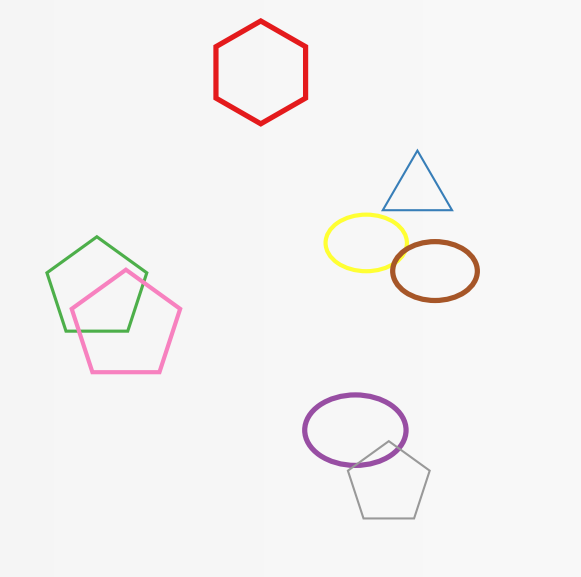[{"shape": "hexagon", "thickness": 2.5, "radius": 0.45, "center": [0.449, 0.874]}, {"shape": "triangle", "thickness": 1, "radius": 0.34, "center": [0.718, 0.67]}, {"shape": "pentagon", "thickness": 1.5, "radius": 0.45, "center": [0.167, 0.499]}, {"shape": "oval", "thickness": 2.5, "radius": 0.44, "center": [0.611, 0.254]}, {"shape": "oval", "thickness": 2, "radius": 0.35, "center": [0.63, 0.578]}, {"shape": "oval", "thickness": 2.5, "radius": 0.36, "center": [0.748, 0.53]}, {"shape": "pentagon", "thickness": 2, "radius": 0.49, "center": [0.217, 0.434]}, {"shape": "pentagon", "thickness": 1, "radius": 0.37, "center": [0.669, 0.161]}]